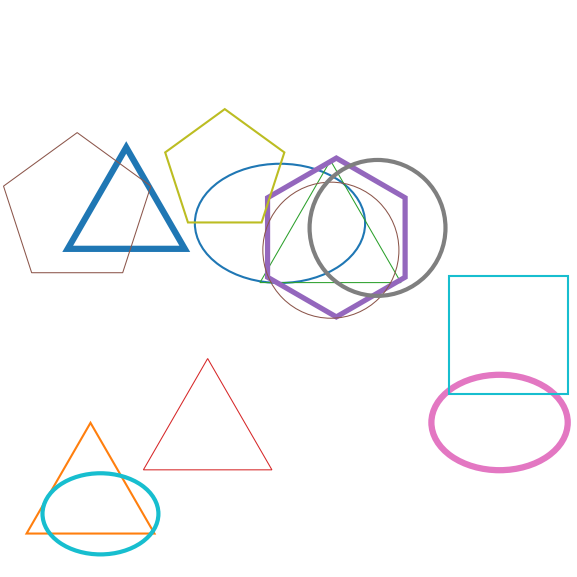[{"shape": "oval", "thickness": 1, "radius": 0.74, "center": [0.485, 0.612]}, {"shape": "triangle", "thickness": 3, "radius": 0.59, "center": [0.219, 0.627]}, {"shape": "triangle", "thickness": 1, "radius": 0.64, "center": [0.157, 0.139]}, {"shape": "triangle", "thickness": 0.5, "radius": 0.7, "center": [0.572, 0.58]}, {"shape": "triangle", "thickness": 0.5, "radius": 0.64, "center": [0.36, 0.25]}, {"shape": "hexagon", "thickness": 2.5, "radius": 0.69, "center": [0.582, 0.588]}, {"shape": "circle", "thickness": 0.5, "radius": 0.59, "center": [0.573, 0.566]}, {"shape": "pentagon", "thickness": 0.5, "radius": 0.67, "center": [0.134, 0.635]}, {"shape": "oval", "thickness": 3, "radius": 0.59, "center": [0.865, 0.268]}, {"shape": "circle", "thickness": 2, "radius": 0.59, "center": [0.654, 0.604]}, {"shape": "pentagon", "thickness": 1, "radius": 0.54, "center": [0.389, 0.702]}, {"shape": "oval", "thickness": 2, "radius": 0.5, "center": [0.174, 0.109]}, {"shape": "square", "thickness": 1, "radius": 0.51, "center": [0.881, 0.42]}]